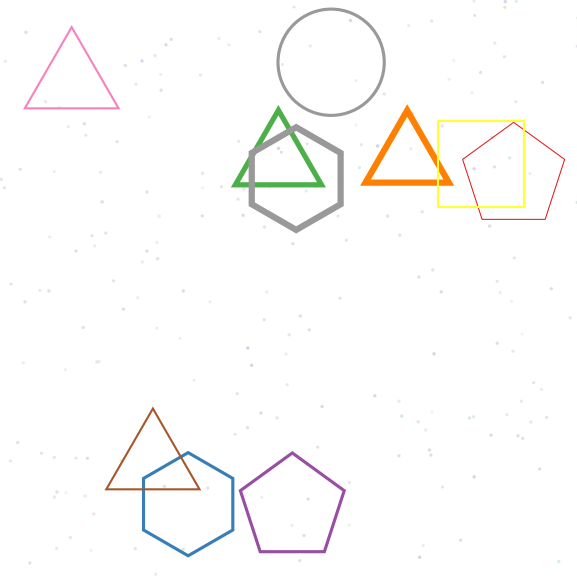[{"shape": "pentagon", "thickness": 0.5, "radius": 0.46, "center": [0.889, 0.694]}, {"shape": "hexagon", "thickness": 1.5, "radius": 0.45, "center": [0.326, 0.126]}, {"shape": "triangle", "thickness": 2.5, "radius": 0.43, "center": [0.482, 0.722]}, {"shape": "pentagon", "thickness": 1.5, "radius": 0.47, "center": [0.506, 0.12]}, {"shape": "triangle", "thickness": 3, "radius": 0.42, "center": [0.705, 0.725]}, {"shape": "square", "thickness": 1, "radius": 0.37, "center": [0.833, 0.715]}, {"shape": "triangle", "thickness": 1, "radius": 0.47, "center": [0.265, 0.198]}, {"shape": "triangle", "thickness": 1, "radius": 0.47, "center": [0.124, 0.858]}, {"shape": "hexagon", "thickness": 3, "radius": 0.44, "center": [0.513, 0.69]}, {"shape": "circle", "thickness": 1.5, "radius": 0.46, "center": [0.573, 0.891]}]